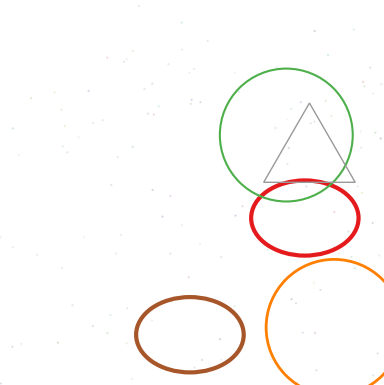[{"shape": "oval", "thickness": 3, "radius": 0.7, "center": [0.792, 0.434]}, {"shape": "circle", "thickness": 1.5, "radius": 0.86, "center": [0.744, 0.649]}, {"shape": "circle", "thickness": 2, "radius": 0.88, "center": [0.868, 0.15]}, {"shape": "oval", "thickness": 3, "radius": 0.7, "center": [0.493, 0.131]}, {"shape": "triangle", "thickness": 1, "radius": 0.69, "center": [0.804, 0.595]}]